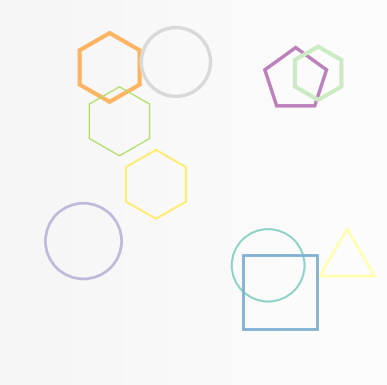[{"shape": "circle", "thickness": 1.5, "radius": 0.47, "center": [0.692, 0.311]}, {"shape": "triangle", "thickness": 2, "radius": 0.41, "center": [0.896, 0.324]}, {"shape": "circle", "thickness": 2, "radius": 0.49, "center": [0.215, 0.374]}, {"shape": "square", "thickness": 2, "radius": 0.48, "center": [0.723, 0.242]}, {"shape": "hexagon", "thickness": 3, "radius": 0.45, "center": [0.283, 0.825]}, {"shape": "hexagon", "thickness": 1, "radius": 0.45, "center": [0.308, 0.685]}, {"shape": "circle", "thickness": 2.5, "radius": 0.45, "center": [0.454, 0.839]}, {"shape": "pentagon", "thickness": 2.5, "radius": 0.42, "center": [0.763, 0.793]}, {"shape": "hexagon", "thickness": 3, "radius": 0.35, "center": [0.821, 0.81]}, {"shape": "hexagon", "thickness": 1.5, "radius": 0.45, "center": [0.402, 0.521]}]